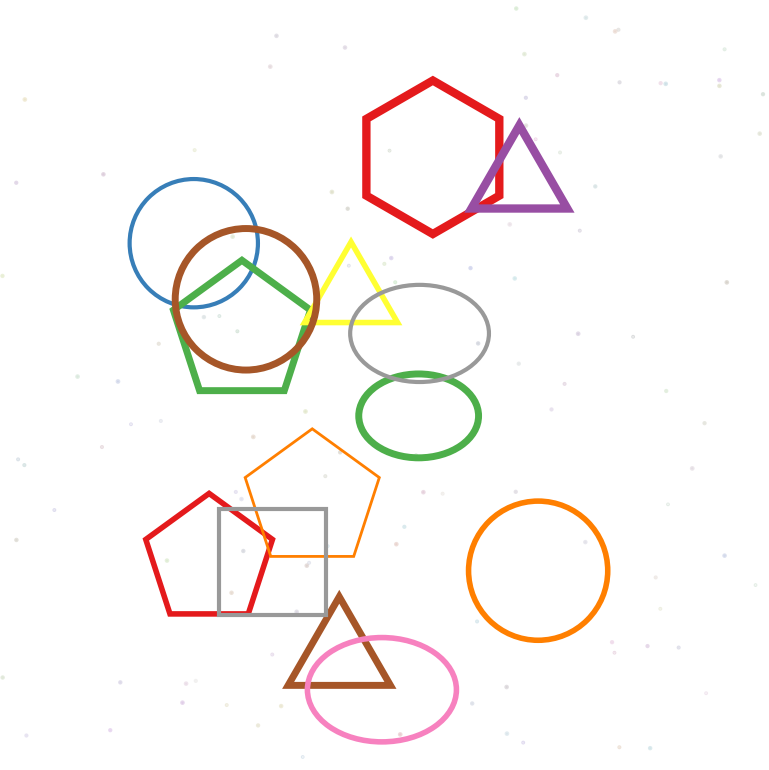[{"shape": "pentagon", "thickness": 2, "radius": 0.43, "center": [0.272, 0.273]}, {"shape": "hexagon", "thickness": 3, "radius": 0.5, "center": [0.562, 0.796]}, {"shape": "circle", "thickness": 1.5, "radius": 0.42, "center": [0.252, 0.684]}, {"shape": "oval", "thickness": 2.5, "radius": 0.39, "center": [0.544, 0.46]}, {"shape": "pentagon", "thickness": 2.5, "radius": 0.47, "center": [0.314, 0.568]}, {"shape": "triangle", "thickness": 3, "radius": 0.36, "center": [0.674, 0.765]}, {"shape": "pentagon", "thickness": 1, "radius": 0.46, "center": [0.406, 0.351]}, {"shape": "circle", "thickness": 2, "radius": 0.45, "center": [0.699, 0.259]}, {"shape": "triangle", "thickness": 2, "radius": 0.35, "center": [0.456, 0.616]}, {"shape": "circle", "thickness": 2.5, "radius": 0.46, "center": [0.319, 0.611]}, {"shape": "triangle", "thickness": 2.5, "radius": 0.38, "center": [0.441, 0.148]}, {"shape": "oval", "thickness": 2, "radius": 0.48, "center": [0.496, 0.104]}, {"shape": "square", "thickness": 1.5, "radius": 0.35, "center": [0.353, 0.27]}, {"shape": "oval", "thickness": 1.5, "radius": 0.45, "center": [0.545, 0.567]}]